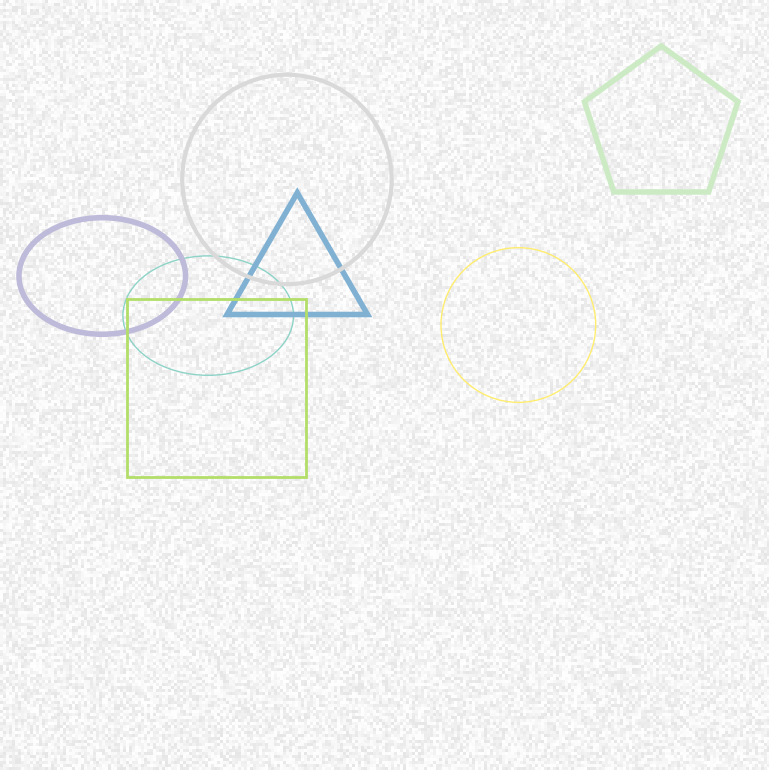[{"shape": "oval", "thickness": 0.5, "radius": 0.55, "center": [0.27, 0.59]}, {"shape": "oval", "thickness": 2, "radius": 0.54, "center": [0.133, 0.642]}, {"shape": "triangle", "thickness": 2, "radius": 0.53, "center": [0.386, 0.644]}, {"shape": "square", "thickness": 1, "radius": 0.58, "center": [0.281, 0.496]}, {"shape": "circle", "thickness": 1.5, "radius": 0.68, "center": [0.373, 0.767]}, {"shape": "pentagon", "thickness": 2, "radius": 0.52, "center": [0.859, 0.836]}, {"shape": "circle", "thickness": 0.5, "radius": 0.5, "center": [0.673, 0.578]}]